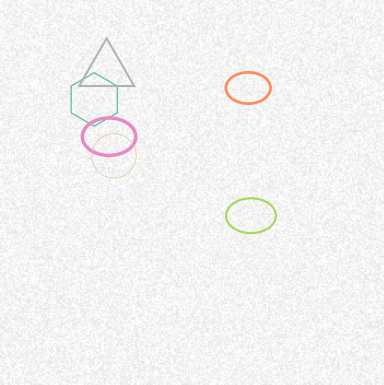[{"shape": "hexagon", "thickness": 1, "radius": 0.35, "center": [0.245, 0.742]}, {"shape": "oval", "thickness": 2, "radius": 0.29, "center": [0.645, 0.771]}, {"shape": "oval", "thickness": 2.5, "radius": 0.35, "center": [0.283, 0.645]}, {"shape": "oval", "thickness": 1.5, "radius": 0.32, "center": [0.652, 0.44]}, {"shape": "circle", "thickness": 0.5, "radius": 0.29, "center": [0.296, 0.595]}, {"shape": "triangle", "thickness": 1.5, "radius": 0.41, "center": [0.277, 0.818]}]